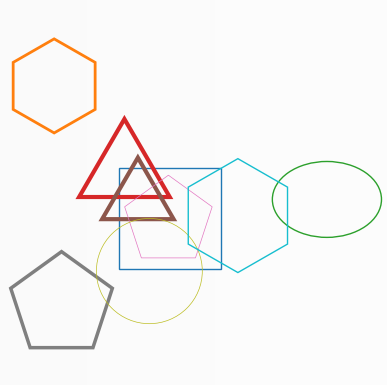[{"shape": "square", "thickness": 1, "radius": 0.66, "center": [0.439, 0.432]}, {"shape": "hexagon", "thickness": 2, "radius": 0.61, "center": [0.14, 0.777]}, {"shape": "oval", "thickness": 1, "radius": 0.7, "center": [0.844, 0.482]}, {"shape": "triangle", "thickness": 3, "radius": 0.68, "center": [0.321, 0.556]}, {"shape": "triangle", "thickness": 3, "radius": 0.53, "center": [0.356, 0.484]}, {"shape": "pentagon", "thickness": 0.5, "radius": 0.59, "center": [0.435, 0.426]}, {"shape": "pentagon", "thickness": 2.5, "radius": 0.69, "center": [0.159, 0.209]}, {"shape": "circle", "thickness": 0.5, "radius": 0.68, "center": [0.385, 0.296]}, {"shape": "hexagon", "thickness": 1, "radius": 0.74, "center": [0.614, 0.44]}]